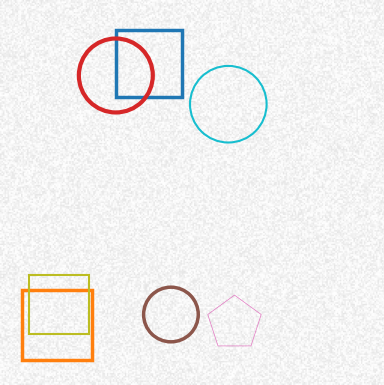[{"shape": "square", "thickness": 2.5, "radius": 0.43, "center": [0.387, 0.834]}, {"shape": "square", "thickness": 2.5, "radius": 0.46, "center": [0.148, 0.157]}, {"shape": "circle", "thickness": 3, "radius": 0.48, "center": [0.301, 0.804]}, {"shape": "circle", "thickness": 2.5, "radius": 0.35, "center": [0.444, 0.183]}, {"shape": "pentagon", "thickness": 0.5, "radius": 0.36, "center": [0.609, 0.161]}, {"shape": "square", "thickness": 1.5, "radius": 0.39, "center": [0.153, 0.21]}, {"shape": "circle", "thickness": 1.5, "radius": 0.5, "center": [0.593, 0.729]}]